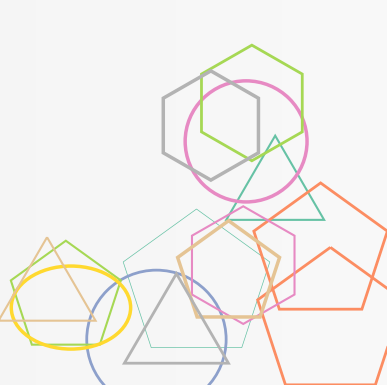[{"shape": "pentagon", "thickness": 0.5, "radius": 0.99, "center": [0.507, 0.258]}, {"shape": "triangle", "thickness": 1.5, "radius": 0.73, "center": [0.71, 0.502]}, {"shape": "pentagon", "thickness": 2, "radius": 0.99, "center": [0.853, 0.16]}, {"shape": "pentagon", "thickness": 2, "radius": 0.91, "center": [0.827, 0.344]}, {"shape": "circle", "thickness": 2, "radius": 0.9, "center": [0.404, 0.118]}, {"shape": "circle", "thickness": 2.5, "radius": 0.79, "center": [0.635, 0.633]}, {"shape": "hexagon", "thickness": 1.5, "radius": 0.76, "center": [0.628, 0.311]}, {"shape": "hexagon", "thickness": 2, "radius": 0.75, "center": [0.65, 0.733]}, {"shape": "pentagon", "thickness": 1.5, "radius": 0.75, "center": [0.17, 0.226]}, {"shape": "oval", "thickness": 2.5, "radius": 0.77, "center": [0.183, 0.201]}, {"shape": "triangle", "thickness": 1.5, "radius": 0.72, "center": [0.121, 0.239]}, {"shape": "pentagon", "thickness": 2.5, "radius": 0.69, "center": [0.59, 0.289]}, {"shape": "triangle", "thickness": 2, "radius": 0.78, "center": [0.455, 0.134]}, {"shape": "hexagon", "thickness": 2.5, "radius": 0.71, "center": [0.544, 0.674]}]